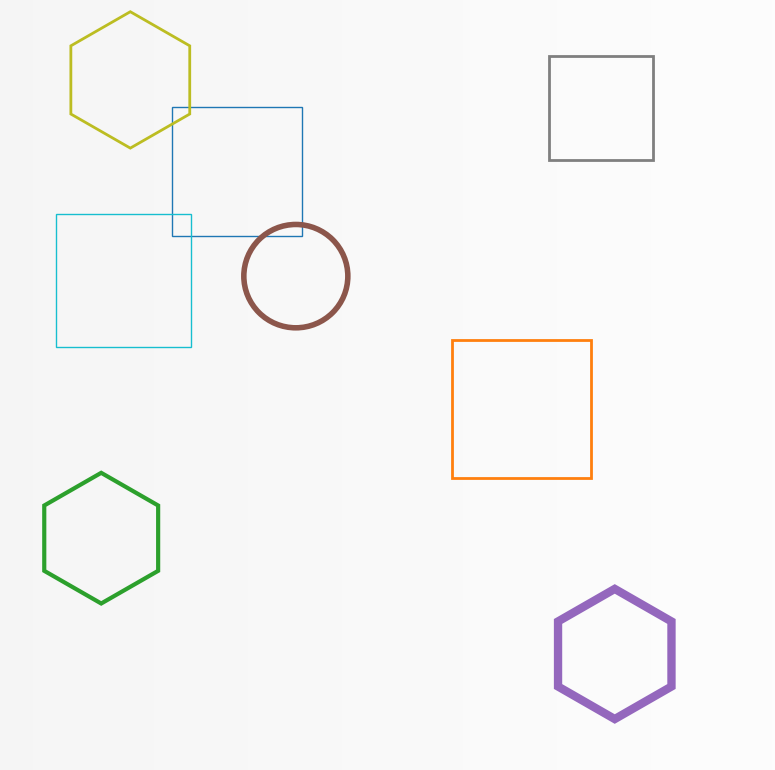[{"shape": "square", "thickness": 0.5, "radius": 0.42, "center": [0.306, 0.778]}, {"shape": "square", "thickness": 1, "radius": 0.45, "center": [0.673, 0.469]}, {"shape": "hexagon", "thickness": 1.5, "radius": 0.42, "center": [0.131, 0.301]}, {"shape": "hexagon", "thickness": 3, "radius": 0.42, "center": [0.793, 0.151]}, {"shape": "circle", "thickness": 2, "radius": 0.34, "center": [0.382, 0.641]}, {"shape": "square", "thickness": 1, "radius": 0.34, "center": [0.775, 0.86]}, {"shape": "hexagon", "thickness": 1, "radius": 0.44, "center": [0.168, 0.896]}, {"shape": "square", "thickness": 0.5, "radius": 0.43, "center": [0.159, 0.636]}]